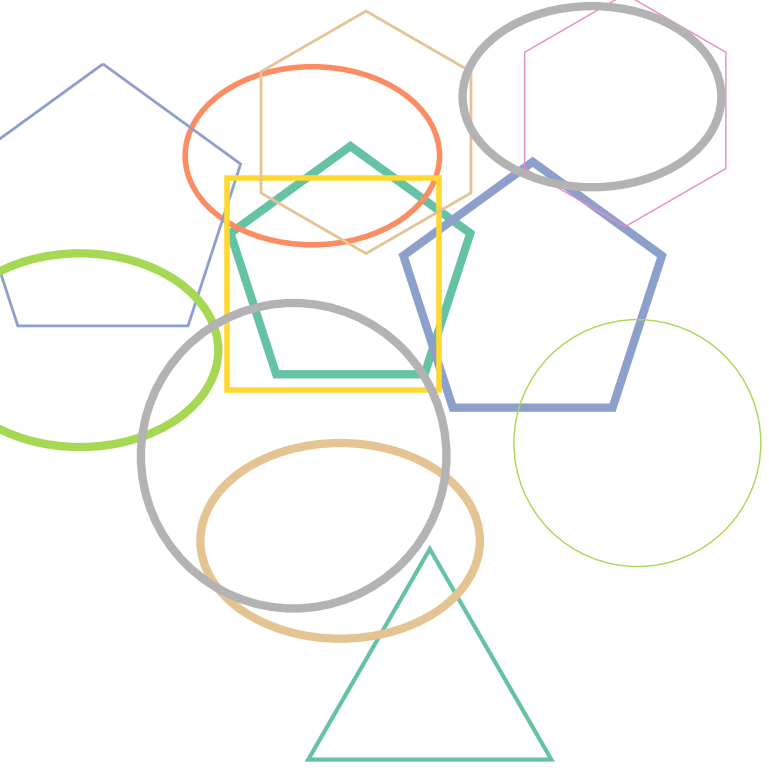[{"shape": "pentagon", "thickness": 3, "radius": 0.82, "center": [0.455, 0.646]}, {"shape": "triangle", "thickness": 1.5, "radius": 0.91, "center": [0.558, 0.105]}, {"shape": "oval", "thickness": 2, "radius": 0.83, "center": [0.406, 0.798]}, {"shape": "pentagon", "thickness": 1, "radius": 0.94, "center": [0.134, 0.729]}, {"shape": "pentagon", "thickness": 3, "radius": 0.88, "center": [0.692, 0.613]}, {"shape": "hexagon", "thickness": 0.5, "radius": 0.75, "center": [0.812, 0.857]}, {"shape": "oval", "thickness": 3, "radius": 0.9, "center": [0.104, 0.545]}, {"shape": "circle", "thickness": 0.5, "radius": 0.8, "center": [0.828, 0.425]}, {"shape": "square", "thickness": 2, "radius": 0.69, "center": [0.433, 0.631]}, {"shape": "hexagon", "thickness": 1, "radius": 0.79, "center": [0.475, 0.828]}, {"shape": "oval", "thickness": 3, "radius": 0.91, "center": [0.442, 0.298]}, {"shape": "circle", "thickness": 3, "radius": 0.99, "center": [0.381, 0.408]}, {"shape": "oval", "thickness": 3, "radius": 0.84, "center": [0.769, 0.874]}]